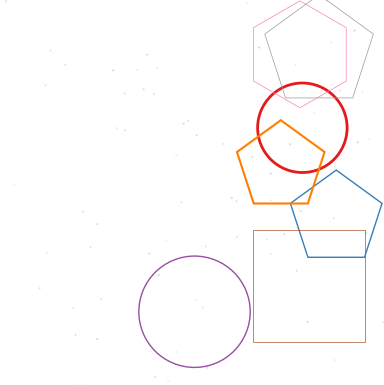[{"shape": "circle", "thickness": 2, "radius": 0.58, "center": [0.785, 0.668]}, {"shape": "pentagon", "thickness": 1, "radius": 0.63, "center": [0.873, 0.433]}, {"shape": "circle", "thickness": 1, "radius": 0.72, "center": [0.505, 0.19]}, {"shape": "pentagon", "thickness": 1.5, "radius": 0.6, "center": [0.729, 0.568]}, {"shape": "square", "thickness": 0.5, "radius": 0.73, "center": [0.802, 0.257]}, {"shape": "hexagon", "thickness": 0.5, "radius": 0.69, "center": [0.779, 0.859]}, {"shape": "pentagon", "thickness": 0.5, "radius": 0.74, "center": [0.829, 0.866]}]